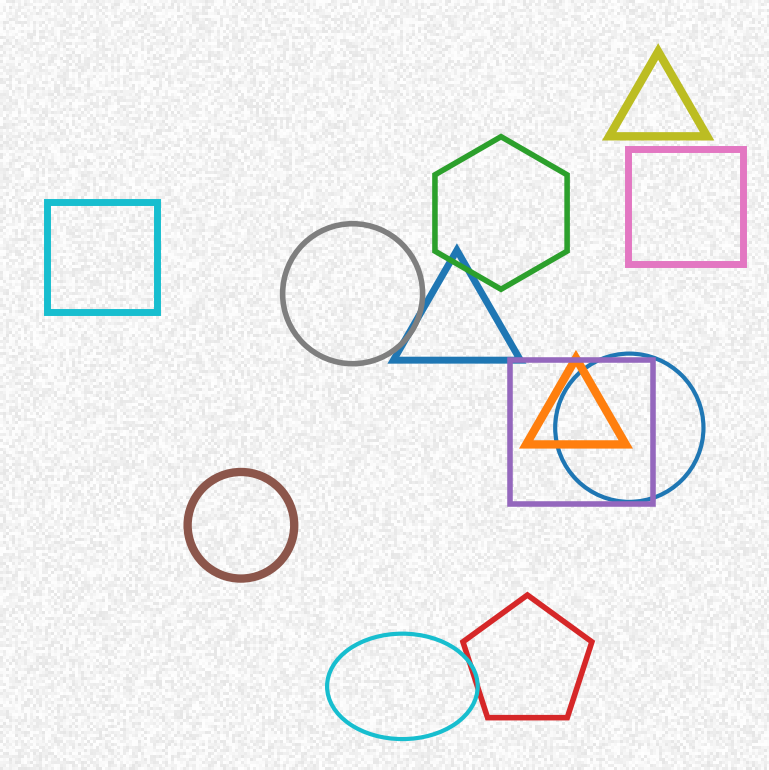[{"shape": "circle", "thickness": 1.5, "radius": 0.48, "center": [0.817, 0.445]}, {"shape": "triangle", "thickness": 2.5, "radius": 0.48, "center": [0.593, 0.58]}, {"shape": "triangle", "thickness": 3, "radius": 0.37, "center": [0.748, 0.46]}, {"shape": "hexagon", "thickness": 2, "radius": 0.5, "center": [0.651, 0.723]}, {"shape": "pentagon", "thickness": 2, "radius": 0.44, "center": [0.685, 0.139]}, {"shape": "square", "thickness": 2, "radius": 0.47, "center": [0.755, 0.439]}, {"shape": "circle", "thickness": 3, "radius": 0.35, "center": [0.313, 0.318]}, {"shape": "square", "thickness": 2.5, "radius": 0.37, "center": [0.89, 0.732]}, {"shape": "circle", "thickness": 2, "radius": 0.45, "center": [0.458, 0.619]}, {"shape": "triangle", "thickness": 3, "radius": 0.37, "center": [0.855, 0.86]}, {"shape": "square", "thickness": 2.5, "radius": 0.36, "center": [0.133, 0.667]}, {"shape": "oval", "thickness": 1.5, "radius": 0.49, "center": [0.523, 0.109]}]